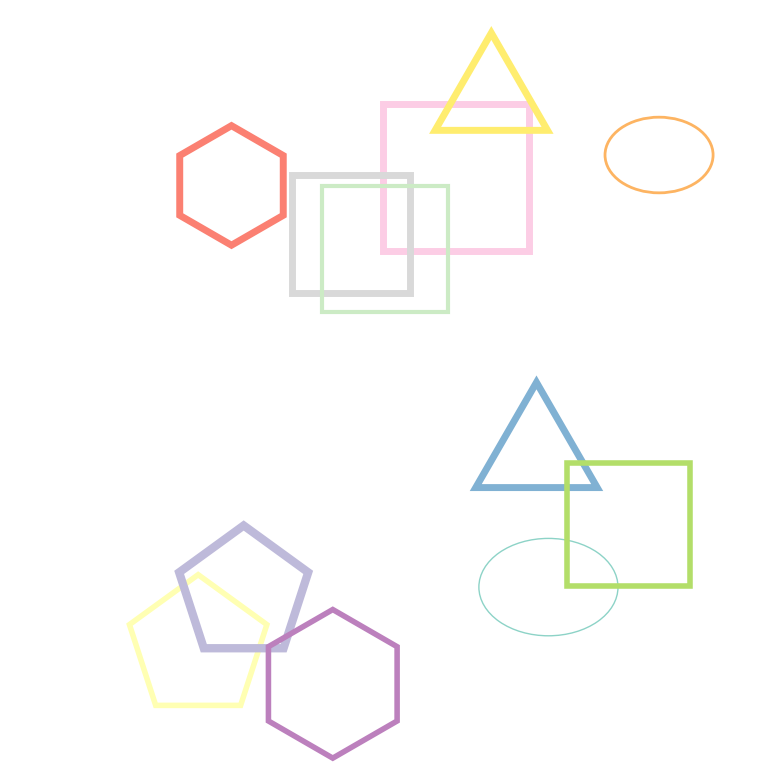[{"shape": "oval", "thickness": 0.5, "radius": 0.45, "center": [0.712, 0.238]}, {"shape": "pentagon", "thickness": 2, "radius": 0.47, "center": [0.257, 0.16]}, {"shape": "pentagon", "thickness": 3, "radius": 0.44, "center": [0.316, 0.229]}, {"shape": "hexagon", "thickness": 2.5, "radius": 0.39, "center": [0.301, 0.759]}, {"shape": "triangle", "thickness": 2.5, "radius": 0.46, "center": [0.697, 0.412]}, {"shape": "oval", "thickness": 1, "radius": 0.35, "center": [0.856, 0.799]}, {"shape": "square", "thickness": 2, "radius": 0.4, "center": [0.816, 0.319]}, {"shape": "square", "thickness": 2.5, "radius": 0.48, "center": [0.592, 0.77]}, {"shape": "square", "thickness": 2.5, "radius": 0.38, "center": [0.456, 0.696]}, {"shape": "hexagon", "thickness": 2, "radius": 0.48, "center": [0.432, 0.112]}, {"shape": "square", "thickness": 1.5, "radius": 0.41, "center": [0.5, 0.677]}, {"shape": "triangle", "thickness": 2.5, "radius": 0.42, "center": [0.638, 0.873]}]